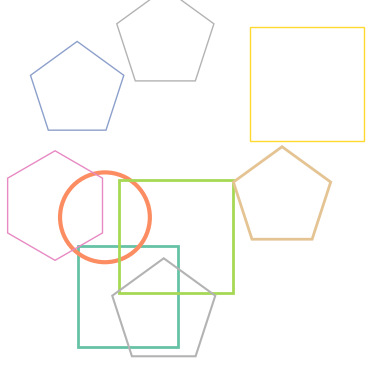[{"shape": "square", "thickness": 2, "radius": 0.65, "center": [0.332, 0.23]}, {"shape": "circle", "thickness": 3, "radius": 0.58, "center": [0.273, 0.436]}, {"shape": "pentagon", "thickness": 1, "radius": 0.64, "center": [0.2, 0.765]}, {"shape": "hexagon", "thickness": 1, "radius": 0.71, "center": [0.143, 0.466]}, {"shape": "square", "thickness": 2, "radius": 0.74, "center": [0.457, 0.385]}, {"shape": "square", "thickness": 1, "radius": 0.74, "center": [0.798, 0.782]}, {"shape": "pentagon", "thickness": 2, "radius": 0.66, "center": [0.733, 0.486]}, {"shape": "pentagon", "thickness": 1, "radius": 0.66, "center": [0.429, 0.897]}, {"shape": "pentagon", "thickness": 1.5, "radius": 0.7, "center": [0.425, 0.188]}]